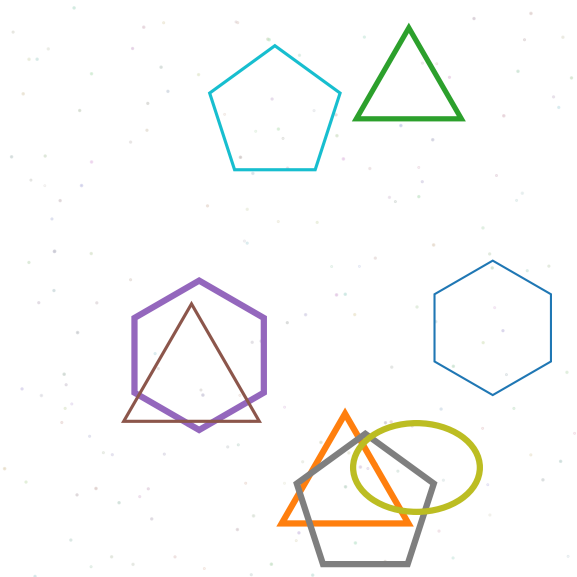[{"shape": "hexagon", "thickness": 1, "radius": 0.58, "center": [0.853, 0.431]}, {"shape": "triangle", "thickness": 3, "radius": 0.63, "center": [0.598, 0.156]}, {"shape": "triangle", "thickness": 2.5, "radius": 0.52, "center": [0.708, 0.846]}, {"shape": "hexagon", "thickness": 3, "radius": 0.65, "center": [0.345, 0.384]}, {"shape": "triangle", "thickness": 1.5, "radius": 0.68, "center": [0.332, 0.337]}, {"shape": "pentagon", "thickness": 3, "radius": 0.62, "center": [0.633, 0.123]}, {"shape": "oval", "thickness": 3, "radius": 0.55, "center": [0.721, 0.19]}, {"shape": "pentagon", "thickness": 1.5, "radius": 0.59, "center": [0.476, 0.801]}]